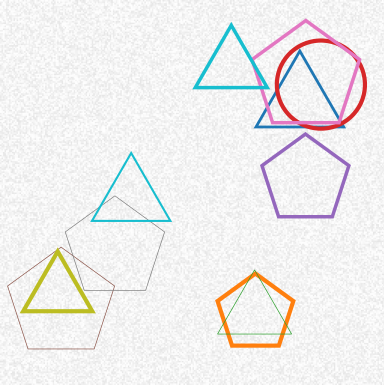[{"shape": "triangle", "thickness": 2, "radius": 0.66, "center": [0.779, 0.736]}, {"shape": "pentagon", "thickness": 3, "radius": 0.52, "center": [0.663, 0.186]}, {"shape": "triangle", "thickness": 0.5, "radius": 0.56, "center": [0.661, 0.188]}, {"shape": "circle", "thickness": 3, "radius": 0.57, "center": [0.834, 0.78]}, {"shape": "pentagon", "thickness": 2.5, "radius": 0.59, "center": [0.793, 0.533]}, {"shape": "pentagon", "thickness": 0.5, "radius": 0.73, "center": [0.159, 0.212]}, {"shape": "pentagon", "thickness": 2.5, "radius": 0.73, "center": [0.794, 0.8]}, {"shape": "pentagon", "thickness": 0.5, "radius": 0.68, "center": [0.299, 0.356]}, {"shape": "triangle", "thickness": 3, "radius": 0.52, "center": [0.15, 0.243]}, {"shape": "triangle", "thickness": 2.5, "radius": 0.54, "center": [0.601, 0.826]}, {"shape": "triangle", "thickness": 1.5, "radius": 0.59, "center": [0.341, 0.485]}]